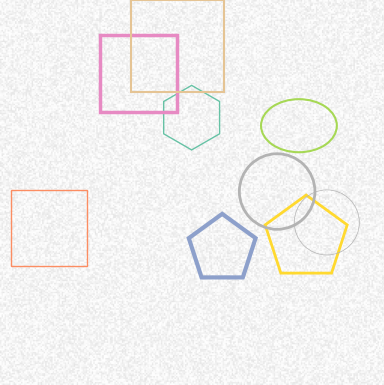[{"shape": "hexagon", "thickness": 1, "radius": 0.42, "center": [0.498, 0.694]}, {"shape": "square", "thickness": 1, "radius": 0.49, "center": [0.127, 0.407]}, {"shape": "pentagon", "thickness": 3, "radius": 0.46, "center": [0.577, 0.353]}, {"shape": "square", "thickness": 2.5, "radius": 0.5, "center": [0.36, 0.809]}, {"shape": "oval", "thickness": 1.5, "radius": 0.49, "center": [0.776, 0.674]}, {"shape": "pentagon", "thickness": 2, "radius": 0.56, "center": [0.795, 0.381]}, {"shape": "square", "thickness": 1.5, "radius": 0.6, "center": [0.461, 0.881]}, {"shape": "circle", "thickness": 0.5, "radius": 0.42, "center": [0.849, 0.422]}, {"shape": "circle", "thickness": 2, "radius": 0.49, "center": [0.72, 0.503]}]